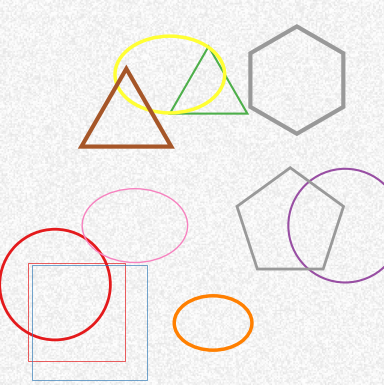[{"shape": "circle", "thickness": 2, "radius": 0.72, "center": [0.143, 0.261]}, {"shape": "square", "thickness": 0.5, "radius": 0.63, "center": [0.199, 0.189]}, {"shape": "square", "thickness": 0.5, "radius": 0.75, "center": [0.233, 0.162]}, {"shape": "triangle", "thickness": 1.5, "radius": 0.58, "center": [0.542, 0.763]}, {"shape": "circle", "thickness": 1.5, "radius": 0.74, "center": [0.897, 0.414]}, {"shape": "oval", "thickness": 2.5, "radius": 0.5, "center": [0.553, 0.161]}, {"shape": "oval", "thickness": 2.5, "radius": 0.71, "center": [0.441, 0.806]}, {"shape": "triangle", "thickness": 3, "radius": 0.67, "center": [0.328, 0.687]}, {"shape": "oval", "thickness": 1, "radius": 0.68, "center": [0.35, 0.414]}, {"shape": "hexagon", "thickness": 3, "radius": 0.7, "center": [0.771, 0.792]}, {"shape": "pentagon", "thickness": 2, "radius": 0.73, "center": [0.754, 0.419]}]